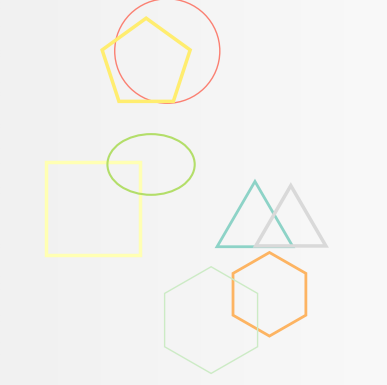[{"shape": "triangle", "thickness": 2, "radius": 0.57, "center": [0.658, 0.416]}, {"shape": "square", "thickness": 2.5, "radius": 0.6, "center": [0.24, 0.458]}, {"shape": "circle", "thickness": 1, "radius": 0.68, "center": [0.432, 0.867]}, {"shape": "hexagon", "thickness": 2, "radius": 0.54, "center": [0.695, 0.236]}, {"shape": "oval", "thickness": 1.5, "radius": 0.56, "center": [0.39, 0.573]}, {"shape": "triangle", "thickness": 2.5, "radius": 0.52, "center": [0.75, 0.413]}, {"shape": "hexagon", "thickness": 1, "radius": 0.69, "center": [0.545, 0.169]}, {"shape": "pentagon", "thickness": 2.5, "radius": 0.6, "center": [0.377, 0.833]}]